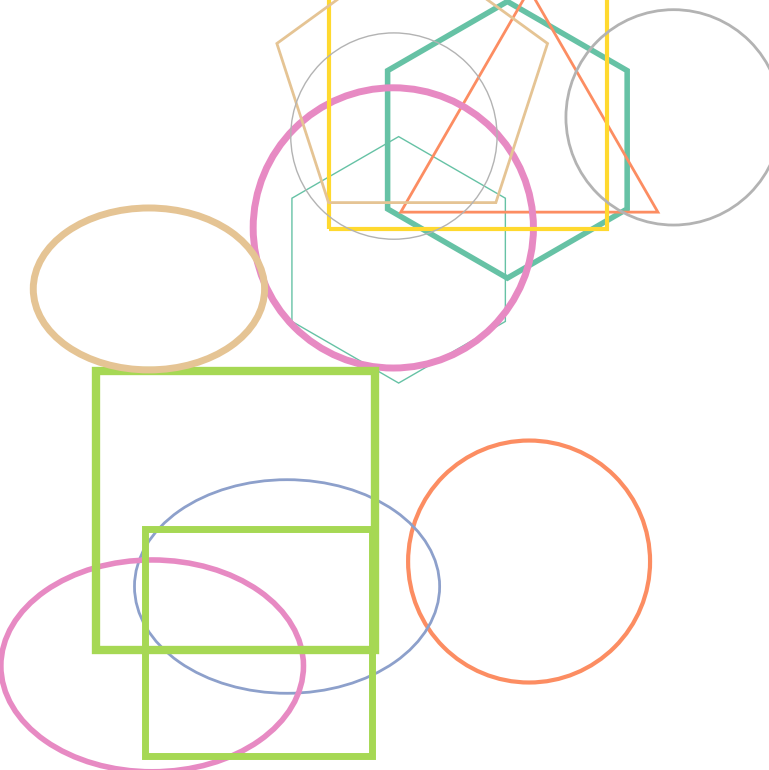[{"shape": "hexagon", "thickness": 2, "radius": 0.9, "center": [0.659, 0.818]}, {"shape": "hexagon", "thickness": 0.5, "radius": 0.8, "center": [0.518, 0.663]}, {"shape": "circle", "thickness": 1.5, "radius": 0.79, "center": [0.687, 0.271]}, {"shape": "triangle", "thickness": 1, "radius": 0.96, "center": [0.687, 0.821]}, {"shape": "oval", "thickness": 1, "radius": 0.99, "center": [0.373, 0.238]}, {"shape": "circle", "thickness": 2.5, "radius": 0.91, "center": [0.511, 0.704]}, {"shape": "oval", "thickness": 2, "radius": 0.98, "center": [0.198, 0.135]}, {"shape": "square", "thickness": 2.5, "radius": 0.74, "center": [0.336, 0.165]}, {"shape": "square", "thickness": 3, "radius": 0.91, "center": [0.306, 0.337]}, {"shape": "square", "thickness": 1.5, "radius": 0.9, "center": [0.608, 0.883]}, {"shape": "pentagon", "thickness": 1, "radius": 0.92, "center": [0.535, 0.886]}, {"shape": "oval", "thickness": 2.5, "radius": 0.75, "center": [0.193, 0.625]}, {"shape": "circle", "thickness": 0.5, "radius": 0.67, "center": [0.512, 0.823]}, {"shape": "circle", "thickness": 1, "radius": 0.7, "center": [0.875, 0.848]}]